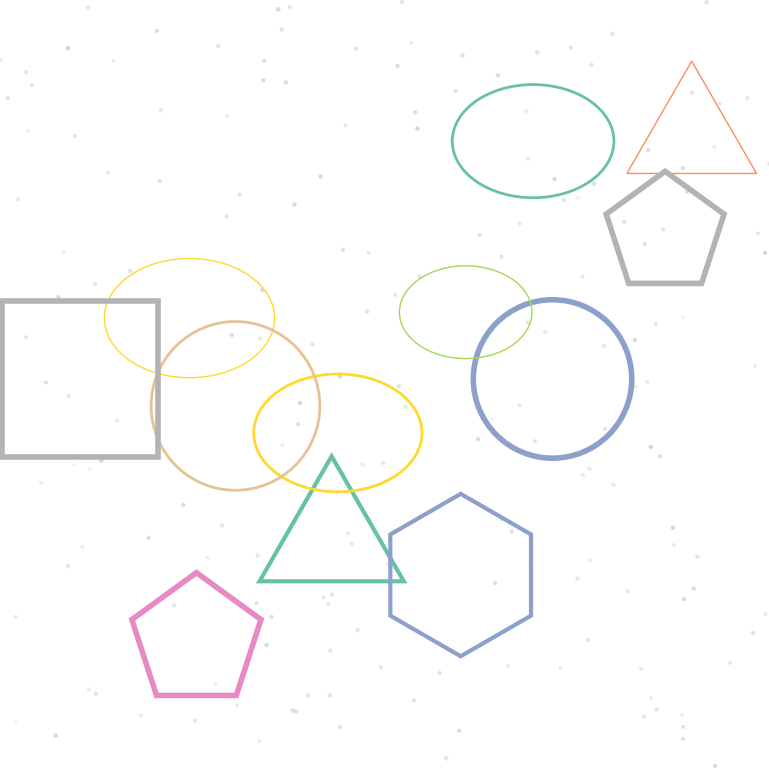[{"shape": "oval", "thickness": 1, "radius": 0.52, "center": [0.692, 0.817]}, {"shape": "triangle", "thickness": 1.5, "radius": 0.54, "center": [0.431, 0.299]}, {"shape": "triangle", "thickness": 0.5, "radius": 0.49, "center": [0.898, 0.823]}, {"shape": "circle", "thickness": 2, "radius": 0.51, "center": [0.718, 0.508]}, {"shape": "hexagon", "thickness": 1.5, "radius": 0.53, "center": [0.598, 0.253]}, {"shape": "pentagon", "thickness": 2, "radius": 0.44, "center": [0.255, 0.168]}, {"shape": "oval", "thickness": 0.5, "radius": 0.43, "center": [0.605, 0.595]}, {"shape": "oval", "thickness": 1, "radius": 0.55, "center": [0.439, 0.438]}, {"shape": "oval", "thickness": 0.5, "radius": 0.55, "center": [0.246, 0.587]}, {"shape": "circle", "thickness": 1, "radius": 0.55, "center": [0.306, 0.473]}, {"shape": "pentagon", "thickness": 2, "radius": 0.4, "center": [0.864, 0.697]}, {"shape": "square", "thickness": 2, "radius": 0.51, "center": [0.104, 0.508]}]